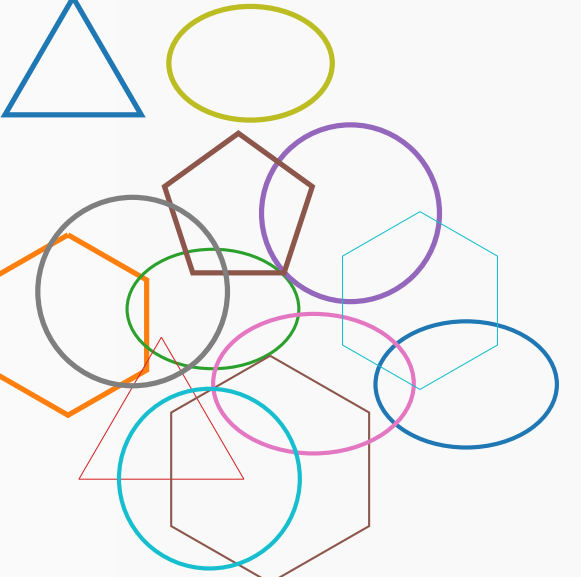[{"shape": "oval", "thickness": 2, "radius": 0.78, "center": [0.802, 0.333]}, {"shape": "triangle", "thickness": 2.5, "radius": 0.68, "center": [0.126, 0.868]}, {"shape": "hexagon", "thickness": 2.5, "radius": 0.78, "center": [0.117, 0.436]}, {"shape": "oval", "thickness": 1.5, "radius": 0.74, "center": [0.366, 0.464]}, {"shape": "triangle", "thickness": 0.5, "radius": 0.82, "center": [0.278, 0.251]}, {"shape": "circle", "thickness": 2.5, "radius": 0.77, "center": [0.603, 0.63]}, {"shape": "hexagon", "thickness": 1, "radius": 0.98, "center": [0.465, 0.186]}, {"shape": "pentagon", "thickness": 2.5, "radius": 0.67, "center": [0.41, 0.635]}, {"shape": "oval", "thickness": 2, "radius": 0.86, "center": [0.539, 0.335]}, {"shape": "circle", "thickness": 2.5, "radius": 0.82, "center": [0.228, 0.494]}, {"shape": "oval", "thickness": 2.5, "radius": 0.7, "center": [0.431, 0.89]}, {"shape": "hexagon", "thickness": 0.5, "radius": 0.77, "center": [0.723, 0.479]}, {"shape": "circle", "thickness": 2, "radius": 0.78, "center": [0.36, 0.17]}]